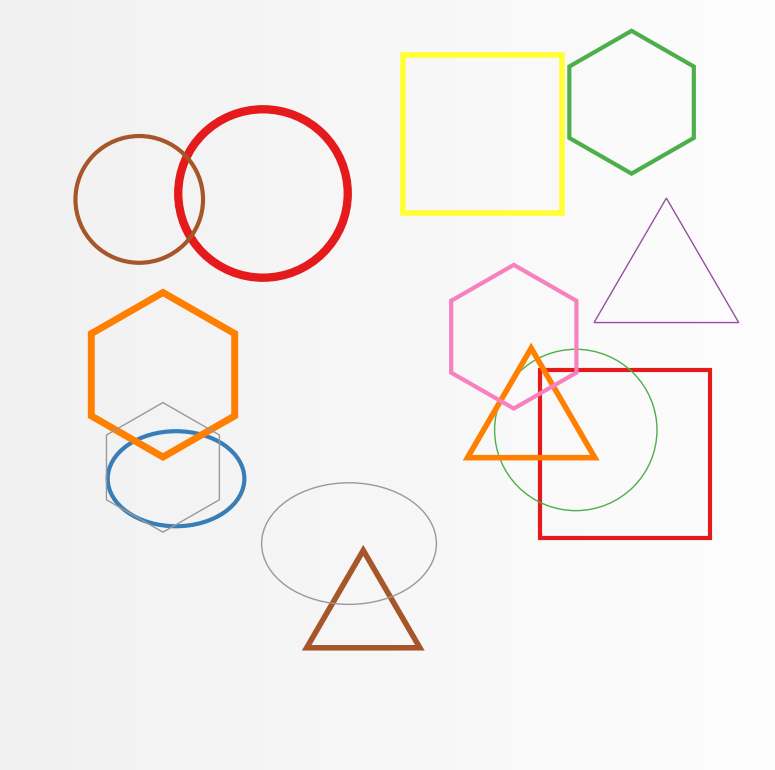[{"shape": "square", "thickness": 1.5, "radius": 0.55, "center": [0.807, 0.411]}, {"shape": "circle", "thickness": 3, "radius": 0.55, "center": [0.339, 0.749]}, {"shape": "oval", "thickness": 1.5, "radius": 0.44, "center": [0.227, 0.378]}, {"shape": "hexagon", "thickness": 1.5, "radius": 0.46, "center": [0.815, 0.867]}, {"shape": "circle", "thickness": 0.5, "radius": 0.52, "center": [0.743, 0.442]}, {"shape": "triangle", "thickness": 0.5, "radius": 0.54, "center": [0.86, 0.635]}, {"shape": "hexagon", "thickness": 2.5, "radius": 0.53, "center": [0.21, 0.513]}, {"shape": "triangle", "thickness": 2, "radius": 0.47, "center": [0.685, 0.453]}, {"shape": "square", "thickness": 2, "radius": 0.51, "center": [0.623, 0.826]}, {"shape": "triangle", "thickness": 2, "radius": 0.42, "center": [0.469, 0.201]}, {"shape": "circle", "thickness": 1.5, "radius": 0.41, "center": [0.18, 0.741]}, {"shape": "hexagon", "thickness": 1.5, "radius": 0.47, "center": [0.663, 0.563]}, {"shape": "oval", "thickness": 0.5, "radius": 0.56, "center": [0.45, 0.294]}, {"shape": "hexagon", "thickness": 0.5, "radius": 0.42, "center": [0.21, 0.393]}]